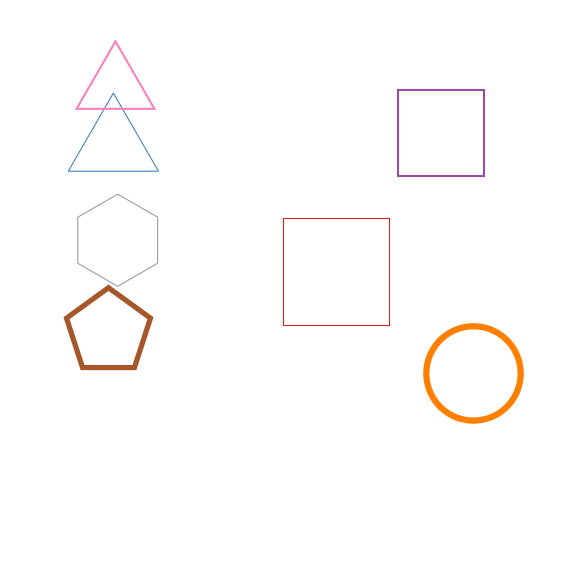[{"shape": "square", "thickness": 0.5, "radius": 0.46, "center": [0.582, 0.529]}, {"shape": "triangle", "thickness": 0.5, "radius": 0.45, "center": [0.196, 0.748]}, {"shape": "square", "thickness": 1, "radius": 0.37, "center": [0.763, 0.769]}, {"shape": "circle", "thickness": 3, "radius": 0.41, "center": [0.82, 0.352]}, {"shape": "pentagon", "thickness": 2.5, "radius": 0.38, "center": [0.188, 0.425]}, {"shape": "triangle", "thickness": 1, "radius": 0.39, "center": [0.2, 0.85]}, {"shape": "hexagon", "thickness": 0.5, "radius": 0.4, "center": [0.204, 0.583]}]